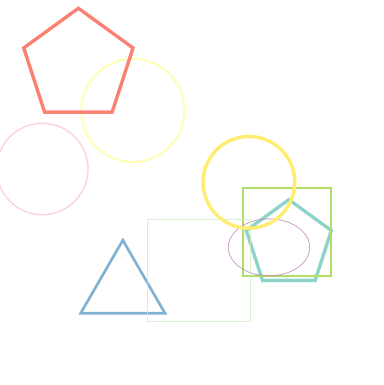[{"shape": "pentagon", "thickness": 2.5, "radius": 0.58, "center": [0.75, 0.365]}, {"shape": "circle", "thickness": 1.5, "radius": 0.67, "center": [0.345, 0.713]}, {"shape": "pentagon", "thickness": 2.5, "radius": 0.75, "center": [0.204, 0.829]}, {"shape": "triangle", "thickness": 2, "radius": 0.63, "center": [0.319, 0.25]}, {"shape": "square", "thickness": 1.5, "radius": 0.57, "center": [0.745, 0.397]}, {"shape": "circle", "thickness": 1, "radius": 0.59, "center": [0.11, 0.561]}, {"shape": "oval", "thickness": 0.5, "radius": 0.53, "center": [0.699, 0.357]}, {"shape": "square", "thickness": 0.5, "radius": 0.66, "center": [0.516, 0.3]}, {"shape": "circle", "thickness": 2.5, "radius": 0.6, "center": [0.647, 0.526]}]